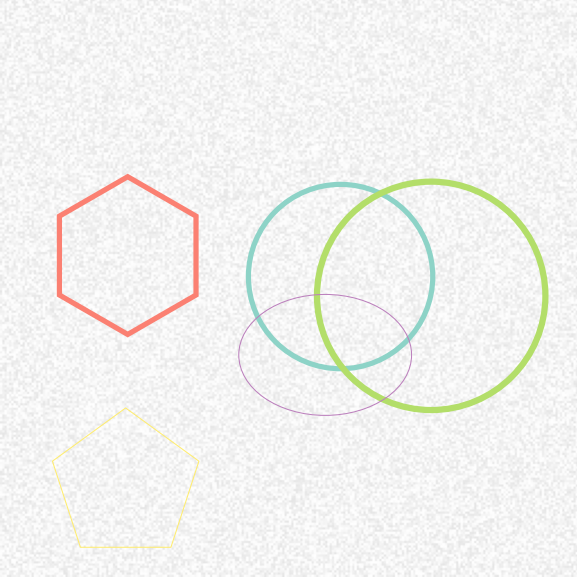[{"shape": "circle", "thickness": 2.5, "radius": 0.8, "center": [0.59, 0.52]}, {"shape": "hexagon", "thickness": 2.5, "radius": 0.68, "center": [0.221, 0.557]}, {"shape": "circle", "thickness": 3, "radius": 0.99, "center": [0.747, 0.487]}, {"shape": "oval", "thickness": 0.5, "radius": 0.75, "center": [0.563, 0.385]}, {"shape": "pentagon", "thickness": 0.5, "radius": 0.67, "center": [0.218, 0.159]}]